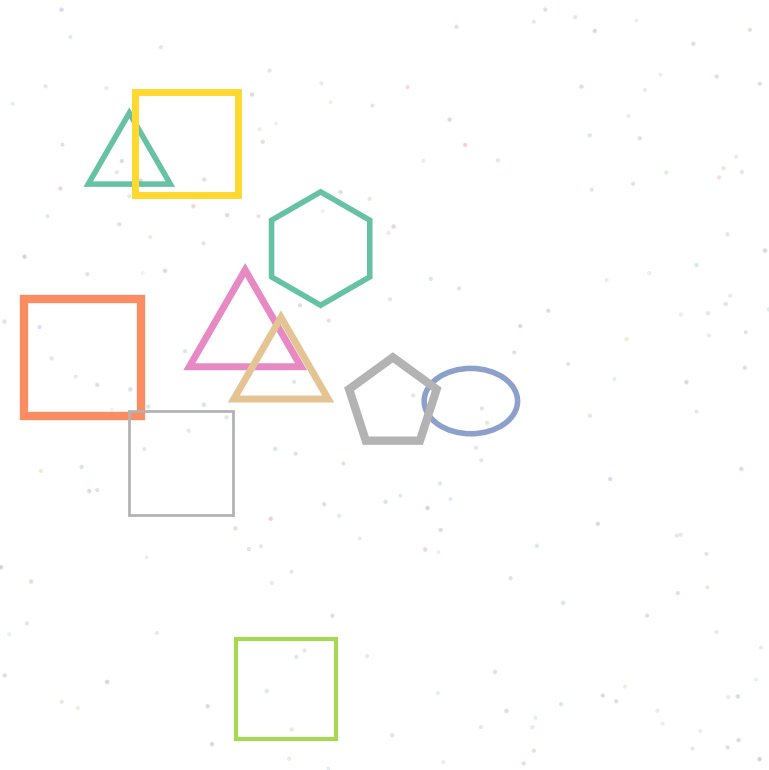[{"shape": "triangle", "thickness": 2, "radius": 0.31, "center": [0.168, 0.792]}, {"shape": "hexagon", "thickness": 2, "radius": 0.37, "center": [0.416, 0.677]}, {"shape": "square", "thickness": 3, "radius": 0.38, "center": [0.107, 0.536]}, {"shape": "oval", "thickness": 2, "radius": 0.3, "center": [0.612, 0.479]}, {"shape": "triangle", "thickness": 2.5, "radius": 0.42, "center": [0.318, 0.566]}, {"shape": "square", "thickness": 1.5, "radius": 0.33, "center": [0.371, 0.106]}, {"shape": "square", "thickness": 2.5, "radius": 0.33, "center": [0.242, 0.813]}, {"shape": "triangle", "thickness": 2.5, "radius": 0.35, "center": [0.365, 0.517]}, {"shape": "square", "thickness": 1, "radius": 0.34, "center": [0.235, 0.399]}, {"shape": "pentagon", "thickness": 3, "radius": 0.3, "center": [0.51, 0.476]}]